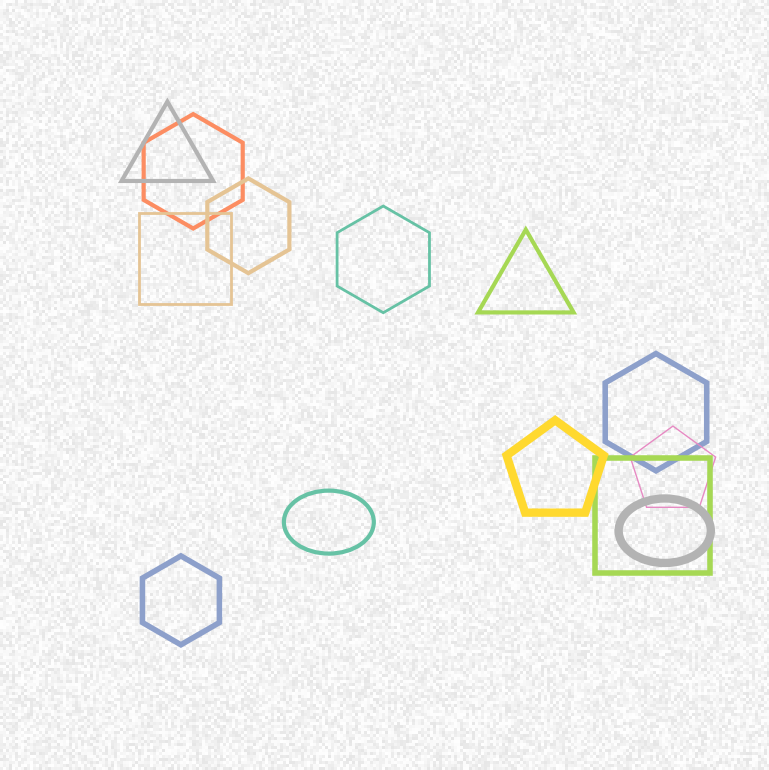[{"shape": "oval", "thickness": 1.5, "radius": 0.29, "center": [0.427, 0.322]}, {"shape": "hexagon", "thickness": 1, "radius": 0.35, "center": [0.498, 0.663]}, {"shape": "hexagon", "thickness": 1.5, "radius": 0.37, "center": [0.251, 0.778]}, {"shape": "hexagon", "thickness": 2, "radius": 0.38, "center": [0.852, 0.465]}, {"shape": "hexagon", "thickness": 2, "radius": 0.29, "center": [0.235, 0.22]}, {"shape": "pentagon", "thickness": 0.5, "radius": 0.29, "center": [0.874, 0.388]}, {"shape": "triangle", "thickness": 1.5, "radius": 0.36, "center": [0.683, 0.63]}, {"shape": "square", "thickness": 2, "radius": 0.37, "center": [0.847, 0.33]}, {"shape": "pentagon", "thickness": 3, "radius": 0.33, "center": [0.721, 0.388]}, {"shape": "square", "thickness": 1, "radius": 0.3, "center": [0.24, 0.665]}, {"shape": "hexagon", "thickness": 1.5, "radius": 0.31, "center": [0.323, 0.707]}, {"shape": "oval", "thickness": 3, "radius": 0.3, "center": [0.863, 0.311]}, {"shape": "triangle", "thickness": 1.5, "radius": 0.34, "center": [0.217, 0.799]}]